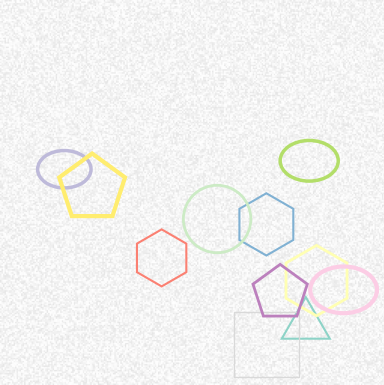[{"shape": "triangle", "thickness": 1.5, "radius": 0.36, "center": [0.794, 0.156]}, {"shape": "hexagon", "thickness": 2, "radius": 0.46, "center": [0.822, 0.271]}, {"shape": "oval", "thickness": 2.5, "radius": 0.35, "center": [0.167, 0.56]}, {"shape": "hexagon", "thickness": 1.5, "radius": 0.37, "center": [0.42, 0.33]}, {"shape": "hexagon", "thickness": 1.5, "radius": 0.4, "center": [0.692, 0.417]}, {"shape": "oval", "thickness": 2.5, "radius": 0.38, "center": [0.803, 0.582]}, {"shape": "oval", "thickness": 3, "radius": 0.43, "center": [0.893, 0.247]}, {"shape": "square", "thickness": 1, "radius": 0.42, "center": [0.692, 0.105]}, {"shape": "pentagon", "thickness": 2, "radius": 0.37, "center": [0.728, 0.239]}, {"shape": "circle", "thickness": 2, "radius": 0.44, "center": [0.564, 0.431]}, {"shape": "pentagon", "thickness": 3, "radius": 0.45, "center": [0.239, 0.511]}]